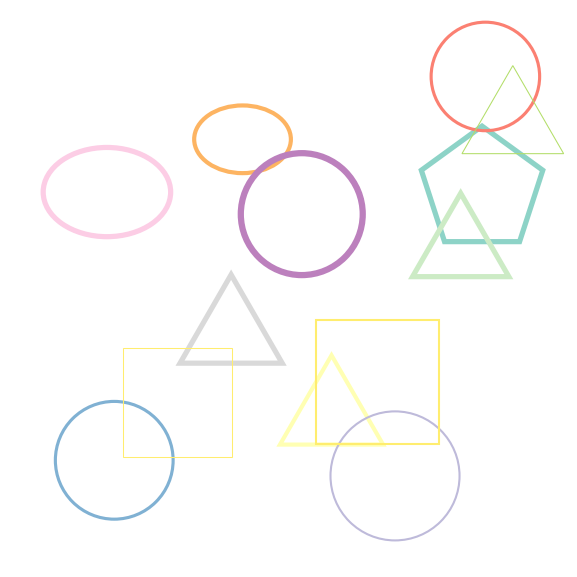[{"shape": "pentagon", "thickness": 2.5, "radius": 0.55, "center": [0.835, 0.67]}, {"shape": "triangle", "thickness": 2, "radius": 0.52, "center": [0.574, 0.281]}, {"shape": "circle", "thickness": 1, "radius": 0.56, "center": [0.684, 0.175]}, {"shape": "circle", "thickness": 1.5, "radius": 0.47, "center": [0.84, 0.867]}, {"shape": "circle", "thickness": 1.5, "radius": 0.51, "center": [0.198, 0.202]}, {"shape": "oval", "thickness": 2, "radius": 0.42, "center": [0.42, 0.758]}, {"shape": "triangle", "thickness": 0.5, "radius": 0.51, "center": [0.888, 0.784]}, {"shape": "oval", "thickness": 2.5, "radius": 0.55, "center": [0.185, 0.667]}, {"shape": "triangle", "thickness": 2.5, "radius": 0.51, "center": [0.4, 0.421]}, {"shape": "circle", "thickness": 3, "radius": 0.53, "center": [0.523, 0.628]}, {"shape": "triangle", "thickness": 2.5, "radius": 0.48, "center": [0.798, 0.568]}, {"shape": "square", "thickness": 1, "radius": 0.53, "center": [0.654, 0.337]}, {"shape": "square", "thickness": 0.5, "radius": 0.47, "center": [0.308, 0.302]}]